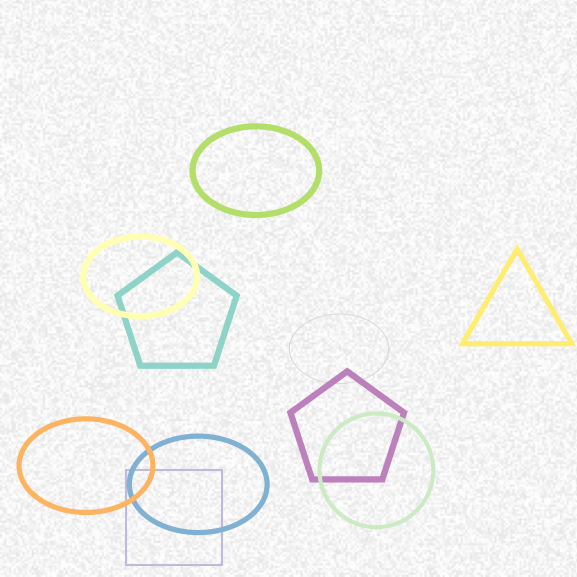[{"shape": "pentagon", "thickness": 3, "radius": 0.54, "center": [0.307, 0.454]}, {"shape": "oval", "thickness": 3, "radius": 0.49, "center": [0.243, 0.521]}, {"shape": "square", "thickness": 1, "radius": 0.41, "center": [0.301, 0.103]}, {"shape": "oval", "thickness": 2.5, "radius": 0.6, "center": [0.343, 0.16]}, {"shape": "oval", "thickness": 2.5, "radius": 0.58, "center": [0.149, 0.193]}, {"shape": "oval", "thickness": 3, "radius": 0.55, "center": [0.443, 0.704]}, {"shape": "oval", "thickness": 0.5, "radius": 0.43, "center": [0.587, 0.395]}, {"shape": "pentagon", "thickness": 3, "radius": 0.52, "center": [0.601, 0.253]}, {"shape": "circle", "thickness": 2, "radius": 0.49, "center": [0.652, 0.185]}, {"shape": "triangle", "thickness": 2.5, "radius": 0.55, "center": [0.895, 0.459]}]